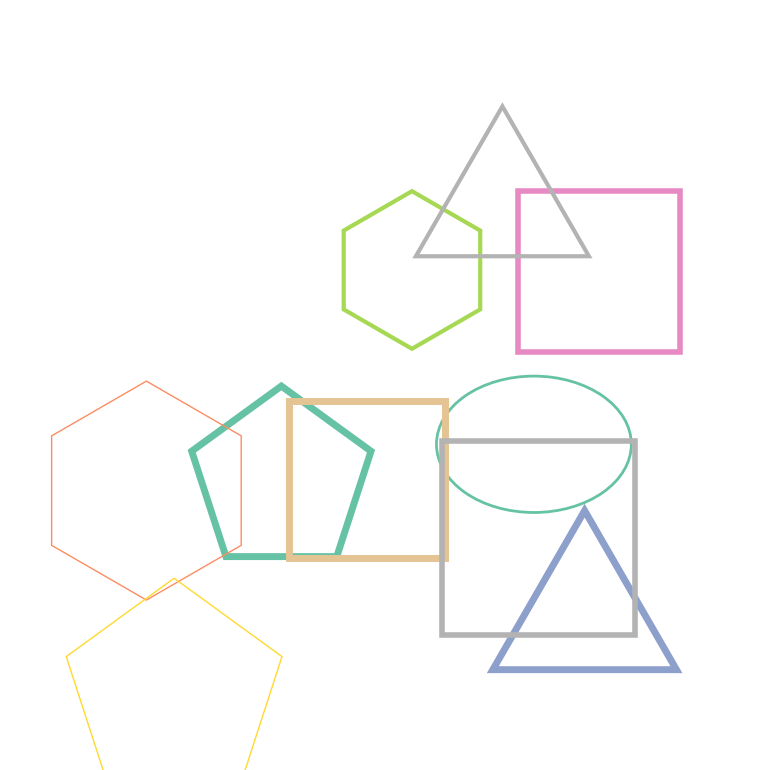[{"shape": "pentagon", "thickness": 2.5, "radius": 0.61, "center": [0.365, 0.376]}, {"shape": "oval", "thickness": 1, "radius": 0.63, "center": [0.693, 0.423]}, {"shape": "hexagon", "thickness": 0.5, "radius": 0.71, "center": [0.19, 0.363]}, {"shape": "triangle", "thickness": 2.5, "radius": 0.69, "center": [0.759, 0.199]}, {"shape": "square", "thickness": 2, "radius": 0.53, "center": [0.778, 0.648]}, {"shape": "hexagon", "thickness": 1.5, "radius": 0.51, "center": [0.535, 0.649]}, {"shape": "pentagon", "thickness": 0.5, "radius": 0.74, "center": [0.226, 0.102]}, {"shape": "square", "thickness": 2.5, "radius": 0.51, "center": [0.477, 0.377]}, {"shape": "triangle", "thickness": 1.5, "radius": 0.65, "center": [0.652, 0.732]}, {"shape": "square", "thickness": 2, "radius": 0.63, "center": [0.699, 0.301]}]